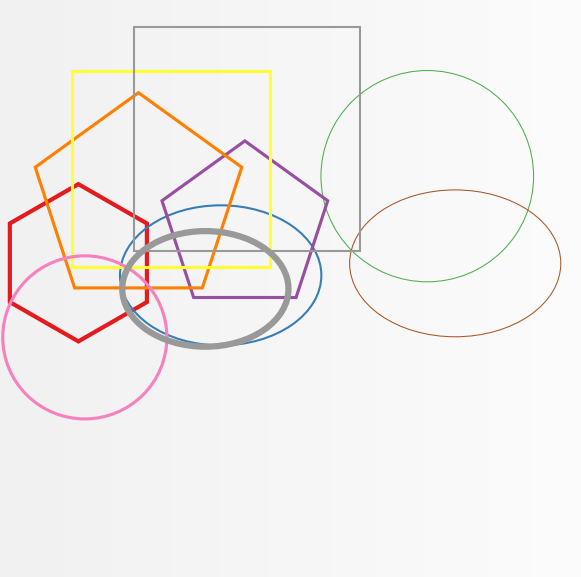[{"shape": "hexagon", "thickness": 2, "radius": 0.68, "center": [0.135, 0.544]}, {"shape": "oval", "thickness": 1, "radius": 0.87, "center": [0.38, 0.522]}, {"shape": "circle", "thickness": 0.5, "radius": 0.91, "center": [0.735, 0.694]}, {"shape": "pentagon", "thickness": 1.5, "radius": 0.75, "center": [0.421, 0.605]}, {"shape": "pentagon", "thickness": 1.5, "radius": 0.93, "center": [0.238, 0.652]}, {"shape": "square", "thickness": 1.5, "radius": 0.85, "center": [0.294, 0.706]}, {"shape": "oval", "thickness": 0.5, "radius": 0.91, "center": [0.783, 0.543]}, {"shape": "circle", "thickness": 1.5, "radius": 0.71, "center": [0.146, 0.415]}, {"shape": "oval", "thickness": 3, "radius": 0.71, "center": [0.353, 0.499]}, {"shape": "square", "thickness": 1, "radius": 0.97, "center": [0.425, 0.759]}]